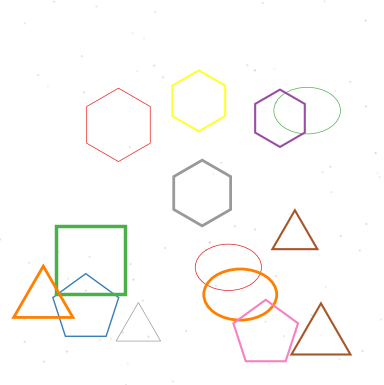[{"shape": "oval", "thickness": 0.5, "radius": 0.43, "center": [0.593, 0.306]}, {"shape": "hexagon", "thickness": 0.5, "radius": 0.48, "center": [0.308, 0.676]}, {"shape": "pentagon", "thickness": 1, "radius": 0.45, "center": [0.223, 0.199]}, {"shape": "square", "thickness": 2.5, "radius": 0.45, "center": [0.236, 0.325]}, {"shape": "oval", "thickness": 0.5, "radius": 0.43, "center": [0.798, 0.713]}, {"shape": "hexagon", "thickness": 1.5, "radius": 0.37, "center": [0.727, 0.693]}, {"shape": "oval", "thickness": 2, "radius": 0.47, "center": [0.624, 0.235]}, {"shape": "triangle", "thickness": 2, "radius": 0.44, "center": [0.112, 0.22]}, {"shape": "hexagon", "thickness": 1.5, "radius": 0.4, "center": [0.516, 0.738]}, {"shape": "triangle", "thickness": 1.5, "radius": 0.34, "center": [0.766, 0.387]}, {"shape": "triangle", "thickness": 1.5, "radius": 0.44, "center": [0.834, 0.123]}, {"shape": "pentagon", "thickness": 1.5, "radius": 0.44, "center": [0.69, 0.133]}, {"shape": "hexagon", "thickness": 2, "radius": 0.43, "center": [0.525, 0.499]}, {"shape": "triangle", "thickness": 0.5, "radius": 0.33, "center": [0.359, 0.147]}]